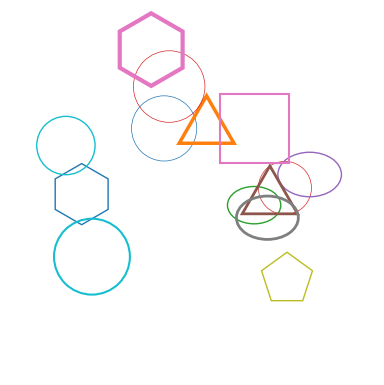[{"shape": "hexagon", "thickness": 1, "radius": 0.4, "center": [0.212, 0.496]}, {"shape": "circle", "thickness": 0.5, "radius": 0.42, "center": [0.426, 0.666]}, {"shape": "triangle", "thickness": 2.5, "radius": 0.41, "center": [0.537, 0.669]}, {"shape": "oval", "thickness": 1, "radius": 0.35, "center": [0.66, 0.467]}, {"shape": "circle", "thickness": 0.5, "radius": 0.34, "center": [0.74, 0.512]}, {"shape": "circle", "thickness": 0.5, "radius": 0.46, "center": [0.439, 0.775]}, {"shape": "oval", "thickness": 1, "radius": 0.41, "center": [0.804, 0.547]}, {"shape": "triangle", "thickness": 2, "radius": 0.41, "center": [0.701, 0.486]}, {"shape": "hexagon", "thickness": 3, "radius": 0.47, "center": [0.393, 0.871]}, {"shape": "square", "thickness": 1.5, "radius": 0.45, "center": [0.661, 0.666]}, {"shape": "oval", "thickness": 2, "radius": 0.4, "center": [0.694, 0.434]}, {"shape": "pentagon", "thickness": 1, "radius": 0.35, "center": [0.745, 0.275]}, {"shape": "circle", "thickness": 1, "radius": 0.38, "center": [0.171, 0.622]}, {"shape": "circle", "thickness": 1.5, "radius": 0.49, "center": [0.239, 0.333]}]